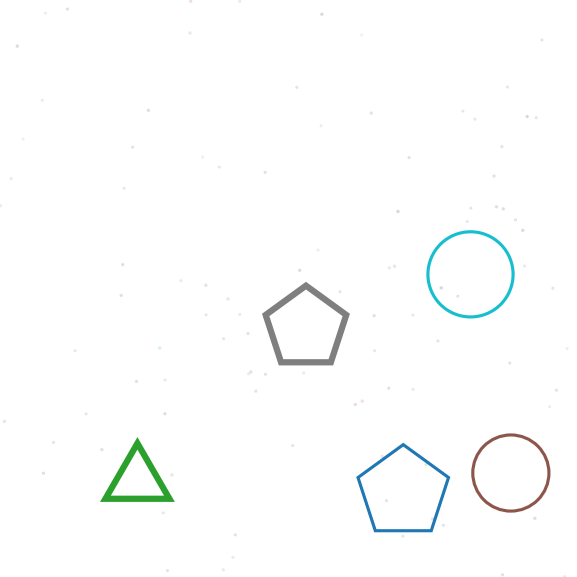[{"shape": "pentagon", "thickness": 1.5, "radius": 0.41, "center": [0.698, 0.147]}, {"shape": "triangle", "thickness": 3, "radius": 0.32, "center": [0.238, 0.167]}, {"shape": "circle", "thickness": 1.5, "radius": 0.33, "center": [0.885, 0.18]}, {"shape": "pentagon", "thickness": 3, "radius": 0.37, "center": [0.53, 0.431]}, {"shape": "circle", "thickness": 1.5, "radius": 0.37, "center": [0.815, 0.524]}]